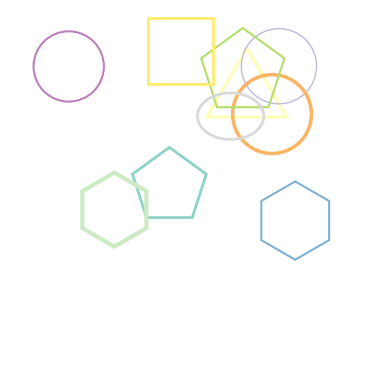[{"shape": "pentagon", "thickness": 2, "radius": 0.5, "center": [0.44, 0.516]}, {"shape": "triangle", "thickness": 2, "radius": 0.6, "center": [0.641, 0.756]}, {"shape": "circle", "thickness": 1, "radius": 0.49, "center": [0.725, 0.828]}, {"shape": "hexagon", "thickness": 1.5, "radius": 0.51, "center": [0.767, 0.427]}, {"shape": "circle", "thickness": 2.5, "radius": 0.51, "center": [0.707, 0.704]}, {"shape": "pentagon", "thickness": 1.5, "radius": 0.57, "center": [0.631, 0.814]}, {"shape": "oval", "thickness": 2, "radius": 0.43, "center": [0.599, 0.698]}, {"shape": "circle", "thickness": 1.5, "radius": 0.46, "center": [0.179, 0.827]}, {"shape": "hexagon", "thickness": 3, "radius": 0.48, "center": [0.297, 0.455]}, {"shape": "square", "thickness": 2, "radius": 0.43, "center": [0.468, 0.868]}]